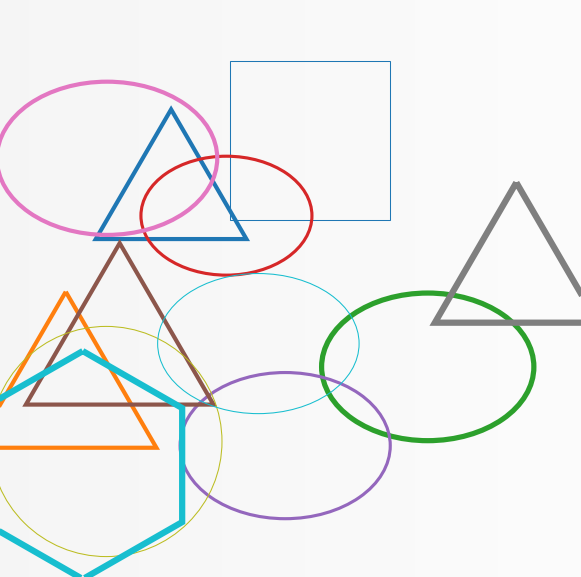[{"shape": "triangle", "thickness": 2, "radius": 0.75, "center": [0.294, 0.66]}, {"shape": "square", "thickness": 0.5, "radius": 0.69, "center": [0.533, 0.756]}, {"shape": "triangle", "thickness": 2, "radius": 0.9, "center": [0.113, 0.314]}, {"shape": "oval", "thickness": 2.5, "radius": 0.91, "center": [0.736, 0.364]}, {"shape": "oval", "thickness": 1.5, "radius": 0.74, "center": [0.39, 0.626]}, {"shape": "oval", "thickness": 1.5, "radius": 0.9, "center": [0.491, 0.228]}, {"shape": "triangle", "thickness": 2, "radius": 0.93, "center": [0.206, 0.392]}, {"shape": "oval", "thickness": 2, "radius": 0.95, "center": [0.184, 0.725]}, {"shape": "triangle", "thickness": 3, "radius": 0.81, "center": [0.888, 0.521]}, {"shape": "circle", "thickness": 0.5, "radius": 1.0, "center": [0.183, 0.235]}, {"shape": "oval", "thickness": 0.5, "radius": 0.87, "center": [0.445, 0.404]}, {"shape": "hexagon", "thickness": 3, "radius": 0.99, "center": [0.142, 0.194]}]